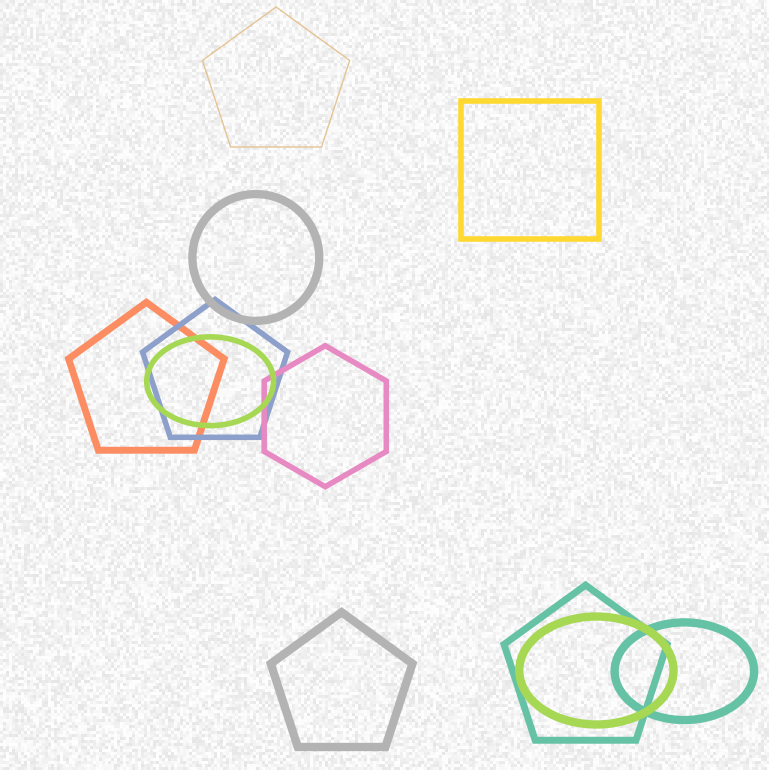[{"shape": "oval", "thickness": 3, "radius": 0.45, "center": [0.889, 0.128]}, {"shape": "pentagon", "thickness": 2.5, "radius": 0.56, "center": [0.76, 0.129]}, {"shape": "pentagon", "thickness": 2.5, "radius": 0.53, "center": [0.19, 0.501]}, {"shape": "pentagon", "thickness": 2, "radius": 0.49, "center": [0.279, 0.512]}, {"shape": "hexagon", "thickness": 2, "radius": 0.46, "center": [0.422, 0.459]}, {"shape": "oval", "thickness": 2, "radius": 0.41, "center": [0.273, 0.505]}, {"shape": "oval", "thickness": 3, "radius": 0.5, "center": [0.775, 0.129]}, {"shape": "square", "thickness": 2, "radius": 0.45, "center": [0.689, 0.779]}, {"shape": "pentagon", "thickness": 0.5, "radius": 0.5, "center": [0.359, 0.89]}, {"shape": "pentagon", "thickness": 3, "radius": 0.48, "center": [0.444, 0.108]}, {"shape": "circle", "thickness": 3, "radius": 0.41, "center": [0.332, 0.666]}]